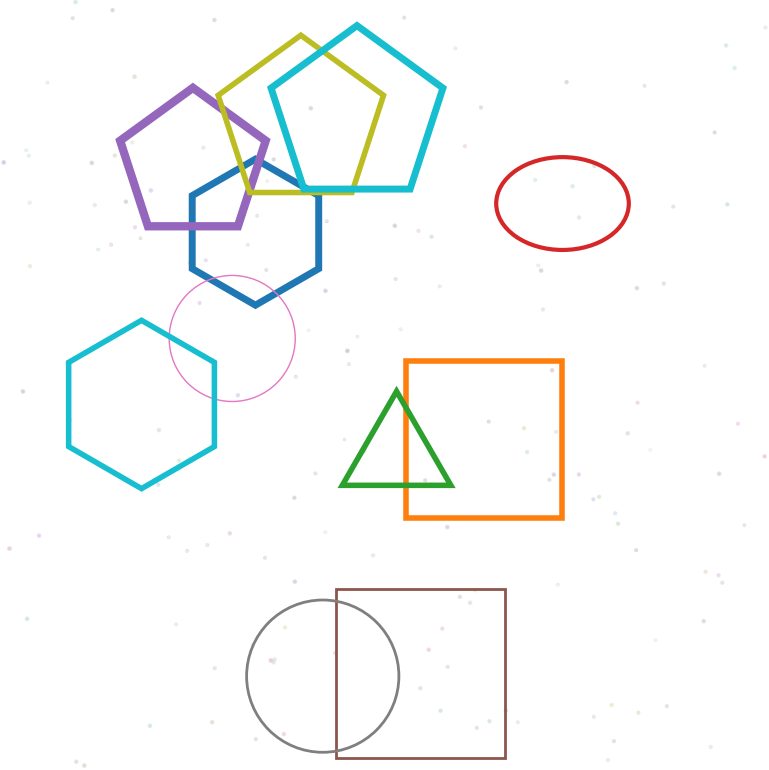[{"shape": "hexagon", "thickness": 2.5, "radius": 0.47, "center": [0.332, 0.699]}, {"shape": "square", "thickness": 2, "radius": 0.51, "center": [0.629, 0.429]}, {"shape": "triangle", "thickness": 2, "radius": 0.41, "center": [0.515, 0.41]}, {"shape": "oval", "thickness": 1.5, "radius": 0.43, "center": [0.731, 0.736]}, {"shape": "pentagon", "thickness": 3, "radius": 0.5, "center": [0.251, 0.787]}, {"shape": "square", "thickness": 1, "radius": 0.55, "center": [0.546, 0.125]}, {"shape": "circle", "thickness": 0.5, "radius": 0.41, "center": [0.302, 0.56]}, {"shape": "circle", "thickness": 1, "radius": 0.49, "center": [0.419, 0.122]}, {"shape": "pentagon", "thickness": 2, "radius": 0.56, "center": [0.391, 0.841]}, {"shape": "pentagon", "thickness": 2.5, "radius": 0.59, "center": [0.464, 0.849]}, {"shape": "hexagon", "thickness": 2, "radius": 0.55, "center": [0.184, 0.475]}]